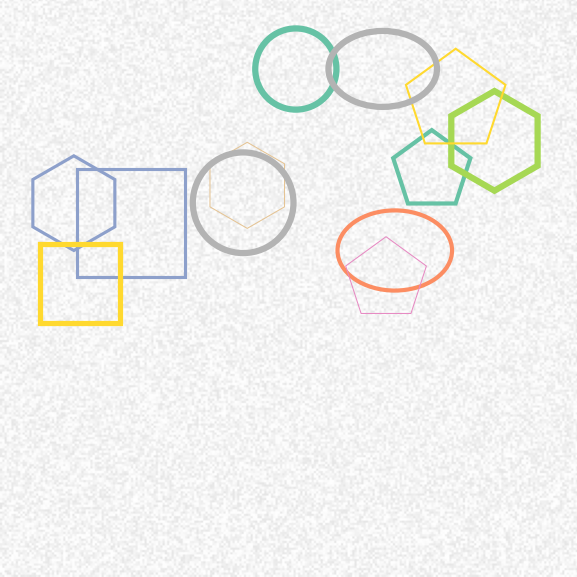[{"shape": "pentagon", "thickness": 2, "radius": 0.35, "center": [0.748, 0.704]}, {"shape": "circle", "thickness": 3, "radius": 0.35, "center": [0.512, 0.88]}, {"shape": "oval", "thickness": 2, "radius": 0.5, "center": [0.684, 0.565]}, {"shape": "hexagon", "thickness": 1.5, "radius": 0.41, "center": [0.128, 0.647]}, {"shape": "square", "thickness": 1.5, "radius": 0.47, "center": [0.227, 0.613]}, {"shape": "pentagon", "thickness": 0.5, "radius": 0.37, "center": [0.668, 0.516]}, {"shape": "hexagon", "thickness": 3, "radius": 0.43, "center": [0.856, 0.755]}, {"shape": "square", "thickness": 2.5, "radius": 0.35, "center": [0.139, 0.508]}, {"shape": "pentagon", "thickness": 1, "radius": 0.45, "center": [0.789, 0.824]}, {"shape": "hexagon", "thickness": 0.5, "radius": 0.37, "center": [0.428, 0.678]}, {"shape": "oval", "thickness": 3, "radius": 0.47, "center": [0.663, 0.88]}, {"shape": "circle", "thickness": 3, "radius": 0.44, "center": [0.421, 0.648]}]